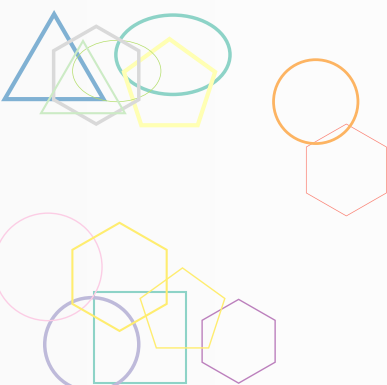[{"shape": "oval", "thickness": 2.5, "radius": 0.74, "center": [0.446, 0.858]}, {"shape": "square", "thickness": 1.5, "radius": 0.59, "center": [0.363, 0.124]}, {"shape": "pentagon", "thickness": 3, "radius": 0.62, "center": [0.437, 0.775]}, {"shape": "circle", "thickness": 2.5, "radius": 0.61, "center": [0.237, 0.106]}, {"shape": "hexagon", "thickness": 0.5, "radius": 0.6, "center": [0.894, 0.559]}, {"shape": "triangle", "thickness": 3, "radius": 0.74, "center": [0.14, 0.816]}, {"shape": "circle", "thickness": 2, "radius": 0.54, "center": [0.815, 0.736]}, {"shape": "oval", "thickness": 0.5, "radius": 0.57, "center": [0.301, 0.816]}, {"shape": "circle", "thickness": 1, "radius": 0.7, "center": [0.124, 0.307]}, {"shape": "hexagon", "thickness": 2.5, "radius": 0.63, "center": [0.248, 0.805]}, {"shape": "hexagon", "thickness": 1, "radius": 0.54, "center": [0.616, 0.114]}, {"shape": "triangle", "thickness": 1.5, "radius": 0.63, "center": [0.214, 0.768]}, {"shape": "hexagon", "thickness": 1.5, "radius": 0.7, "center": [0.308, 0.281]}, {"shape": "pentagon", "thickness": 1, "radius": 0.57, "center": [0.471, 0.189]}]